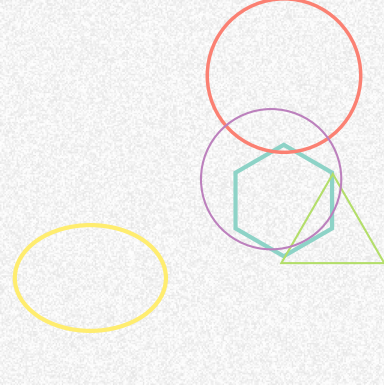[{"shape": "hexagon", "thickness": 3, "radius": 0.72, "center": [0.737, 0.479]}, {"shape": "circle", "thickness": 2.5, "radius": 1.0, "center": [0.738, 0.804]}, {"shape": "triangle", "thickness": 1.5, "radius": 0.77, "center": [0.864, 0.394]}, {"shape": "circle", "thickness": 1.5, "radius": 0.91, "center": [0.704, 0.535]}, {"shape": "oval", "thickness": 3, "radius": 0.98, "center": [0.235, 0.278]}]